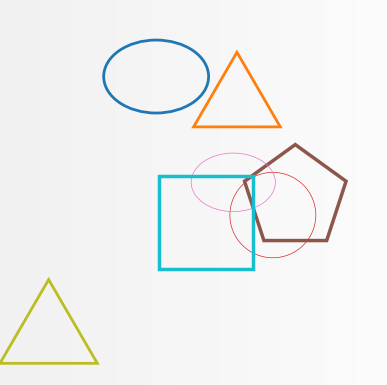[{"shape": "oval", "thickness": 2, "radius": 0.68, "center": [0.403, 0.801]}, {"shape": "triangle", "thickness": 2, "radius": 0.65, "center": [0.612, 0.735]}, {"shape": "circle", "thickness": 0.5, "radius": 0.55, "center": [0.704, 0.441]}, {"shape": "pentagon", "thickness": 2.5, "radius": 0.69, "center": [0.762, 0.487]}, {"shape": "oval", "thickness": 0.5, "radius": 0.54, "center": [0.602, 0.526]}, {"shape": "triangle", "thickness": 2, "radius": 0.73, "center": [0.126, 0.129]}, {"shape": "square", "thickness": 2.5, "radius": 0.61, "center": [0.531, 0.423]}]